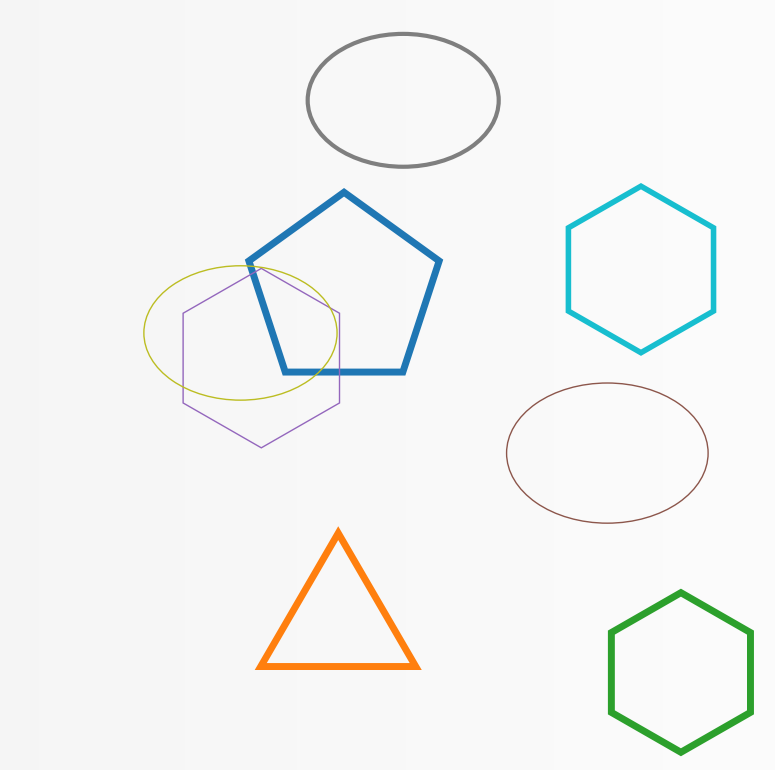[{"shape": "pentagon", "thickness": 2.5, "radius": 0.65, "center": [0.444, 0.621]}, {"shape": "triangle", "thickness": 2.5, "radius": 0.58, "center": [0.436, 0.192]}, {"shape": "hexagon", "thickness": 2.5, "radius": 0.52, "center": [0.879, 0.127]}, {"shape": "hexagon", "thickness": 0.5, "radius": 0.58, "center": [0.337, 0.535]}, {"shape": "oval", "thickness": 0.5, "radius": 0.65, "center": [0.784, 0.412]}, {"shape": "oval", "thickness": 1.5, "radius": 0.62, "center": [0.52, 0.87]}, {"shape": "oval", "thickness": 0.5, "radius": 0.62, "center": [0.31, 0.568]}, {"shape": "hexagon", "thickness": 2, "radius": 0.54, "center": [0.827, 0.65]}]